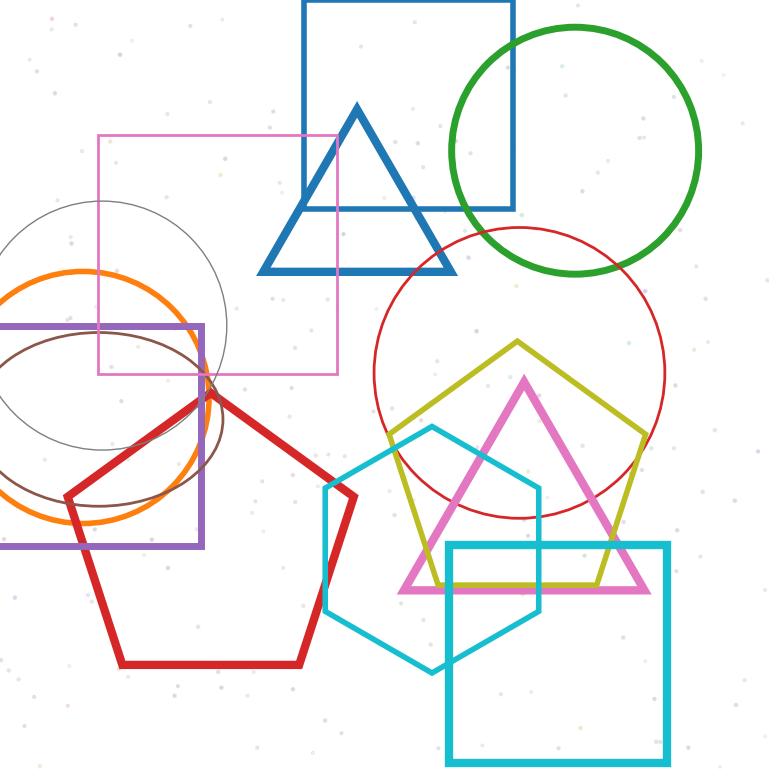[{"shape": "triangle", "thickness": 3, "radius": 0.7, "center": [0.464, 0.717]}, {"shape": "square", "thickness": 2, "radius": 0.68, "center": [0.531, 0.865]}, {"shape": "circle", "thickness": 2, "radius": 0.82, "center": [0.108, 0.484]}, {"shape": "circle", "thickness": 2.5, "radius": 0.8, "center": [0.747, 0.804]}, {"shape": "circle", "thickness": 1, "radius": 0.94, "center": [0.675, 0.516]}, {"shape": "pentagon", "thickness": 3, "radius": 0.98, "center": [0.274, 0.294]}, {"shape": "square", "thickness": 2.5, "radius": 0.71, "center": [0.119, 0.434]}, {"shape": "oval", "thickness": 1, "radius": 0.81, "center": [0.128, 0.455]}, {"shape": "triangle", "thickness": 3, "radius": 0.9, "center": [0.681, 0.324]}, {"shape": "square", "thickness": 1, "radius": 0.78, "center": [0.283, 0.67]}, {"shape": "circle", "thickness": 0.5, "radius": 0.81, "center": [0.133, 0.577]}, {"shape": "pentagon", "thickness": 2, "radius": 0.88, "center": [0.672, 0.382]}, {"shape": "square", "thickness": 3, "radius": 0.71, "center": [0.725, 0.151]}, {"shape": "hexagon", "thickness": 2, "radius": 0.8, "center": [0.561, 0.286]}]